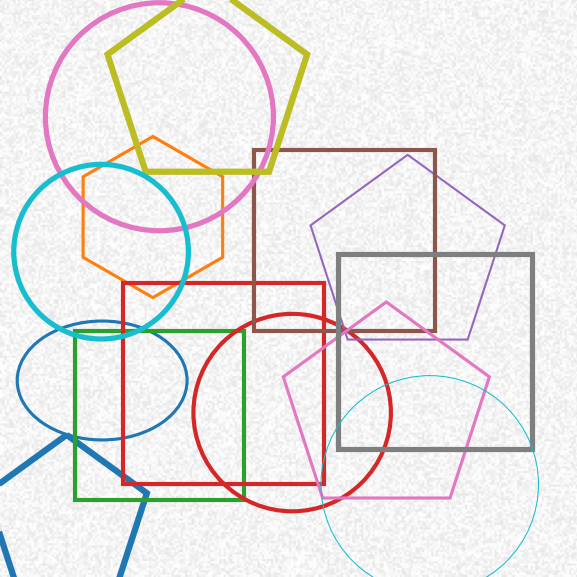[{"shape": "oval", "thickness": 1.5, "radius": 0.74, "center": [0.177, 0.34]}, {"shape": "pentagon", "thickness": 3, "radius": 0.73, "center": [0.115, 0.1]}, {"shape": "hexagon", "thickness": 1.5, "radius": 0.7, "center": [0.265, 0.623]}, {"shape": "square", "thickness": 2, "radius": 0.73, "center": [0.276, 0.279]}, {"shape": "square", "thickness": 2, "radius": 0.87, "center": [0.388, 0.334]}, {"shape": "circle", "thickness": 2, "radius": 0.85, "center": [0.506, 0.285]}, {"shape": "pentagon", "thickness": 1, "radius": 0.88, "center": [0.706, 0.554]}, {"shape": "square", "thickness": 2, "radius": 0.79, "center": [0.596, 0.583]}, {"shape": "circle", "thickness": 2.5, "radius": 0.99, "center": [0.276, 0.797]}, {"shape": "pentagon", "thickness": 1.5, "radius": 0.94, "center": [0.669, 0.289]}, {"shape": "square", "thickness": 2.5, "radius": 0.84, "center": [0.753, 0.39]}, {"shape": "pentagon", "thickness": 3, "radius": 0.91, "center": [0.359, 0.849]}, {"shape": "circle", "thickness": 0.5, "radius": 0.94, "center": [0.744, 0.16]}, {"shape": "circle", "thickness": 2.5, "radius": 0.76, "center": [0.175, 0.563]}]